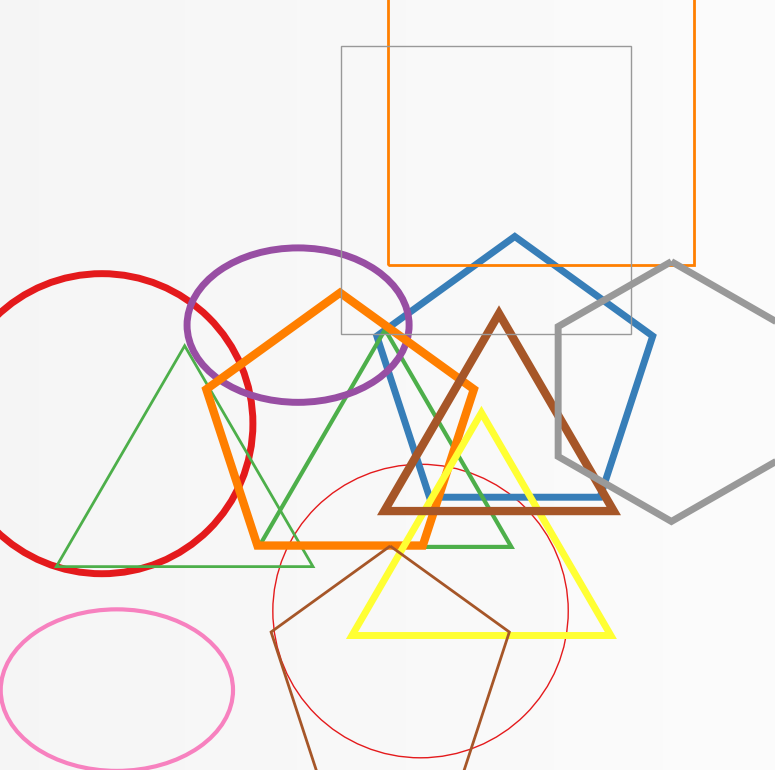[{"shape": "circle", "thickness": 2.5, "radius": 0.97, "center": [0.131, 0.45]}, {"shape": "circle", "thickness": 0.5, "radius": 0.95, "center": [0.543, 0.206]}, {"shape": "pentagon", "thickness": 2.5, "radius": 0.94, "center": [0.664, 0.506]}, {"shape": "triangle", "thickness": 1, "radius": 0.96, "center": [0.238, 0.36]}, {"shape": "triangle", "thickness": 1.5, "radius": 0.94, "center": [0.497, 0.384]}, {"shape": "oval", "thickness": 2.5, "radius": 0.72, "center": [0.385, 0.578]}, {"shape": "pentagon", "thickness": 3, "radius": 0.91, "center": [0.439, 0.438]}, {"shape": "square", "thickness": 1, "radius": 0.99, "center": [0.698, 0.853]}, {"shape": "triangle", "thickness": 2.5, "radius": 0.96, "center": [0.621, 0.271]}, {"shape": "triangle", "thickness": 3, "radius": 0.85, "center": [0.644, 0.422]}, {"shape": "pentagon", "thickness": 1, "radius": 0.81, "center": [0.503, 0.129]}, {"shape": "oval", "thickness": 1.5, "radius": 0.75, "center": [0.151, 0.104]}, {"shape": "hexagon", "thickness": 2.5, "radius": 0.84, "center": [0.866, 0.492]}, {"shape": "square", "thickness": 0.5, "radius": 0.93, "center": [0.627, 0.753]}]